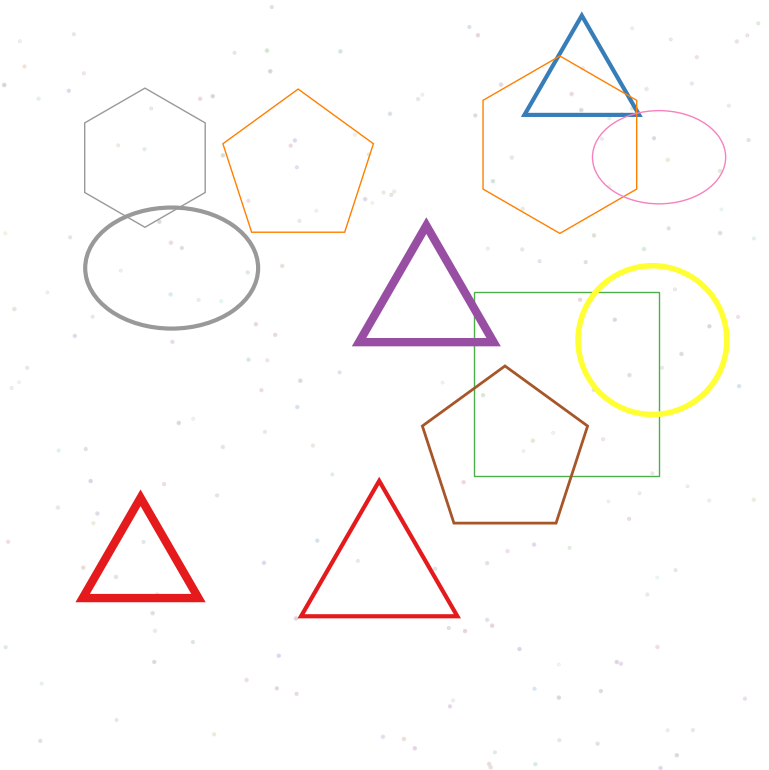[{"shape": "triangle", "thickness": 1.5, "radius": 0.59, "center": [0.492, 0.258]}, {"shape": "triangle", "thickness": 3, "radius": 0.43, "center": [0.183, 0.267]}, {"shape": "triangle", "thickness": 1.5, "radius": 0.43, "center": [0.756, 0.894]}, {"shape": "square", "thickness": 0.5, "radius": 0.6, "center": [0.736, 0.502]}, {"shape": "triangle", "thickness": 3, "radius": 0.5, "center": [0.554, 0.606]}, {"shape": "hexagon", "thickness": 0.5, "radius": 0.58, "center": [0.727, 0.812]}, {"shape": "pentagon", "thickness": 0.5, "radius": 0.51, "center": [0.387, 0.782]}, {"shape": "circle", "thickness": 2, "radius": 0.48, "center": [0.847, 0.558]}, {"shape": "pentagon", "thickness": 1, "radius": 0.56, "center": [0.656, 0.412]}, {"shape": "oval", "thickness": 0.5, "radius": 0.43, "center": [0.856, 0.796]}, {"shape": "oval", "thickness": 1.5, "radius": 0.56, "center": [0.223, 0.652]}, {"shape": "hexagon", "thickness": 0.5, "radius": 0.45, "center": [0.188, 0.795]}]